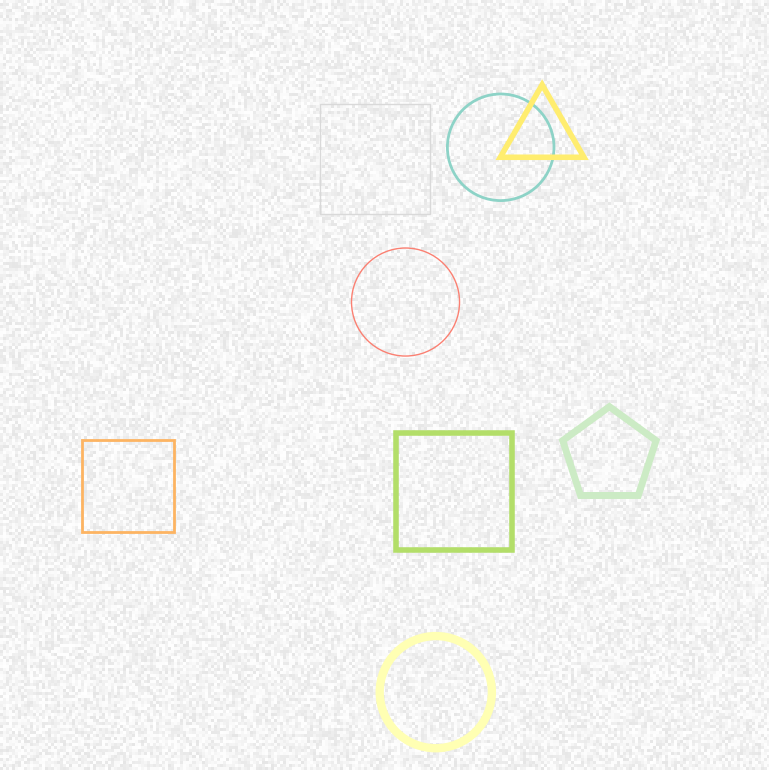[{"shape": "circle", "thickness": 1, "radius": 0.35, "center": [0.65, 0.809]}, {"shape": "circle", "thickness": 3, "radius": 0.36, "center": [0.566, 0.101]}, {"shape": "circle", "thickness": 0.5, "radius": 0.35, "center": [0.527, 0.608]}, {"shape": "square", "thickness": 1, "radius": 0.3, "center": [0.166, 0.369]}, {"shape": "square", "thickness": 2, "radius": 0.38, "center": [0.59, 0.362]}, {"shape": "square", "thickness": 0.5, "radius": 0.36, "center": [0.487, 0.794]}, {"shape": "pentagon", "thickness": 2.5, "radius": 0.32, "center": [0.791, 0.408]}, {"shape": "triangle", "thickness": 2, "radius": 0.31, "center": [0.704, 0.827]}]